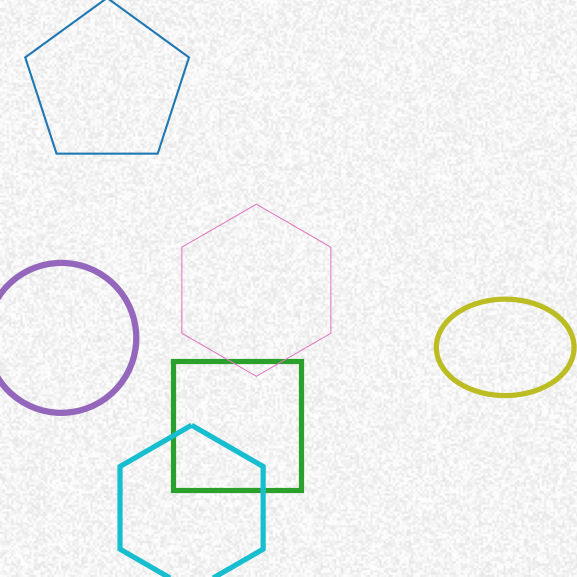[{"shape": "pentagon", "thickness": 1, "radius": 0.75, "center": [0.185, 0.854]}, {"shape": "square", "thickness": 2.5, "radius": 0.56, "center": [0.411, 0.263]}, {"shape": "circle", "thickness": 3, "radius": 0.65, "center": [0.106, 0.414]}, {"shape": "hexagon", "thickness": 0.5, "radius": 0.75, "center": [0.444, 0.497]}, {"shape": "oval", "thickness": 2.5, "radius": 0.6, "center": [0.875, 0.398]}, {"shape": "hexagon", "thickness": 2.5, "radius": 0.72, "center": [0.332, 0.12]}]